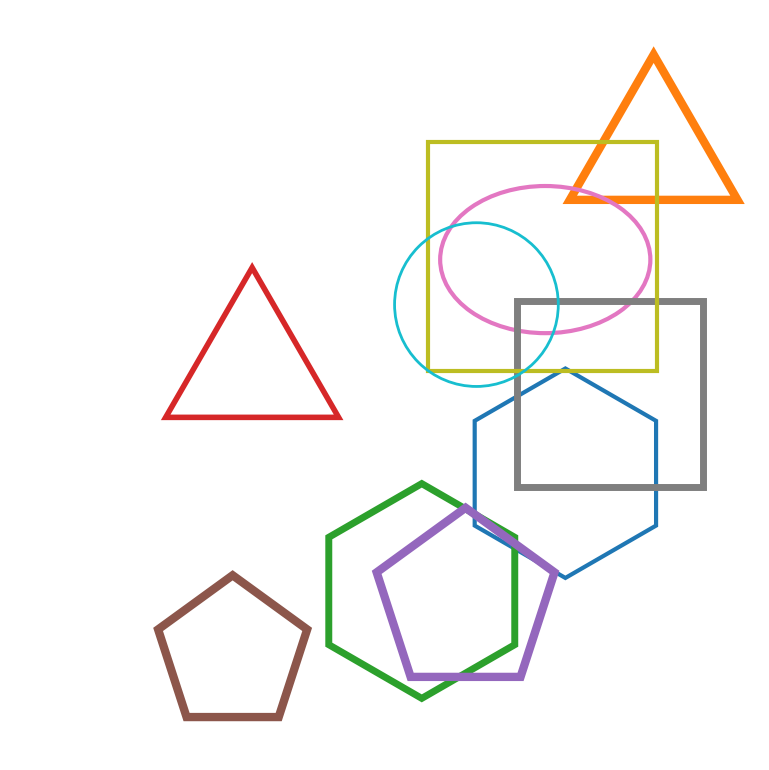[{"shape": "hexagon", "thickness": 1.5, "radius": 0.68, "center": [0.734, 0.385]}, {"shape": "triangle", "thickness": 3, "radius": 0.63, "center": [0.849, 0.803]}, {"shape": "hexagon", "thickness": 2.5, "radius": 0.7, "center": [0.548, 0.232]}, {"shape": "triangle", "thickness": 2, "radius": 0.65, "center": [0.327, 0.523]}, {"shape": "pentagon", "thickness": 3, "radius": 0.61, "center": [0.605, 0.219]}, {"shape": "pentagon", "thickness": 3, "radius": 0.51, "center": [0.302, 0.151]}, {"shape": "oval", "thickness": 1.5, "radius": 0.68, "center": [0.708, 0.663]}, {"shape": "square", "thickness": 2.5, "radius": 0.6, "center": [0.792, 0.488]}, {"shape": "square", "thickness": 1.5, "radius": 0.74, "center": [0.705, 0.667]}, {"shape": "circle", "thickness": 1, "radius": 0.53, "center": [0.619, 0.604]}]